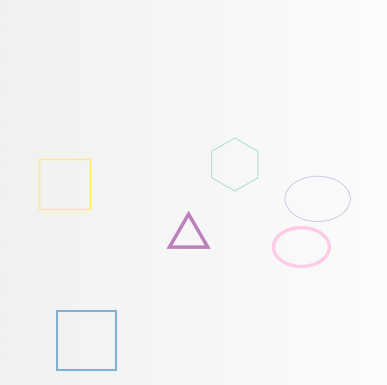[{"shape": "hexagon", "thickness": 0.5, "radius": 0.34, "center": [0.606, 0.573]}, {"shape": "oval", "thickness": 0.5, "radius": 0.42, "center": [0.82, 0.483]}, {"shape": "square", "thickness": 1.5, "radius": 0.38, "center": [0.224, 0.116]}, {"shape": "oval", "thickness": 2.5, "radius": 0.36, "center": [0.778, 0.358]}, {"shape": "triangle", "thickness": 2.5, "radius": 0.29, "center": [0.487, 0.387]}, {"shape": "square", "thickness": 1, "radius": 0.33, "center": [0.167, 0.521]}]